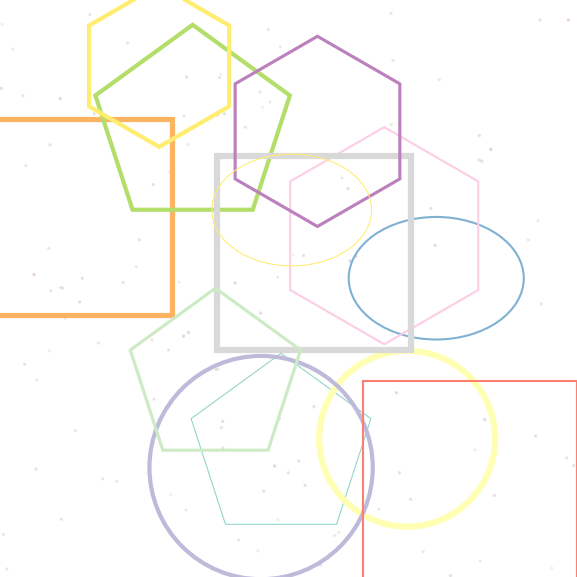[{"shape": "pentagon", "thickness": 0.5, "radius": 0.82, "center": [0.487, 0.224]}, {"shape": "circle", "thickness": 3, "radius": 0.76, "center": [0.705, 0.24]}, {"shape": "circle", "thickness": 2, "radius": 0.97, "center": [0.452, 0.189]}, {"shape": "square", "thickness": 1, "radius": 0.93, "center": [0.814, 0.154]}, {"shape": "oval", "thickness": 1, "radius": 0.76, "center": [0.755, 0.517]}, {"shape": "square", "thickness": 2.5, "radius": 0.84, "center": [0.128, 0.623]}, {"shape": "pentagon", "thickness": 2, "radius": 0.89, "center": [0.334, 0.779]}, {"shape": "hexagon", "thickness": 1, "radius": 0.94, "center": [0.665, 0.591]}, {"shape": "square", "thickness": 3, "radius": 0.84, "center": [0.544, 0.561]}, {"shape": "hexagon", "thickness": 1.5, "radius": 0.82, "center": [0.55, 0.772]}, {"shape": "pentagon", "thickness": 1.5, "radius": 0.78, "center": [0.373, 0.345]}, {"shape": "oval", "thickness": 0.5, "radius": 0.69, "center": [0.505, 0.635]}, {"shape": "hexagon", "thickness": 2, "radius": 0.7, "center": [0.276, 0.885]}]